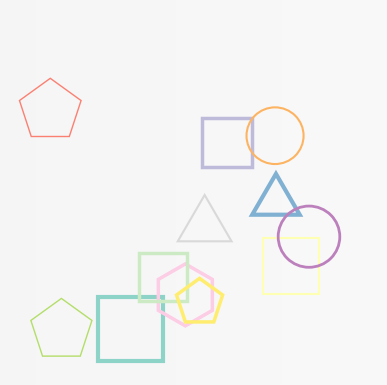[{"shape": "square", "thickness": 3, "radius": 0.42, "center": [0.337, 0.146]}, {"shape": "square", "thickness": 1.5, "radius": 0.36, "center": [0.75, 0.31]}, {"shape": "square", "thickness": 2.5, "radius": 0.32, "center": [0.585, 0.63]}, {"shape": "pentagon", "thickness": 1, "radius": 0.42, "center": [0.13, 0.713]}, {"shape": "triangle", "thickness": 3, "radius": 0.35, "center": [0.712, 0.478]}, {"shape": "circle", "thickness": 1.5, "radius": 0.37, "center": [0.71, 0.648]}, {"shape": "pentagon", "thickness": 1, "radius": 0.41, "center": [0.158, 0.142]}, {"shape": "hexagon", "thickness": 2.5, "radius": 0.4, "center": [0.478, 0.234]}, {"shape": "triangle", "thickness": 1.5, "radius": 0.4, "center": [0.528, 0.413]}, {"shape": "circle", "thickness": 2, "radius": 0.4, "center": [0.797, 0.385]}, {"shape": "square", "thickness": 2.5, "radius": 0.31, "center": [0.42, 0.28]}, {"shape": "pentagon", "thickness": 2.5, "radius": 0.31, "center": [0.515, 0.214]}]